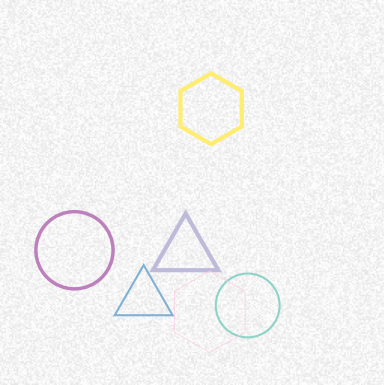[{"shape": "circle", "thickness": 1.5, "radius": 0.41, "center": [0.643, 0.207]}, {"shape": "triangle", "thickness": 3, "radius": 0.49, "center": [0.482, 0.347]}, {"shape": "triangle", "thickness": 1.5, "radius": 0.43, "center": [0.373, 0.225]}, {"shape": "hexagon", "thickness": 0.5, "radius": 0.53, "center": [0.545, 0.19]}, {"shape": "circle", "thickness": 2.5, "radius": 0.5, "center": [0.193, 0.35]}, {"shape": "hexagon", "thickness": 3, "radius": 0.46, "center": [0.548, 0.717]}]